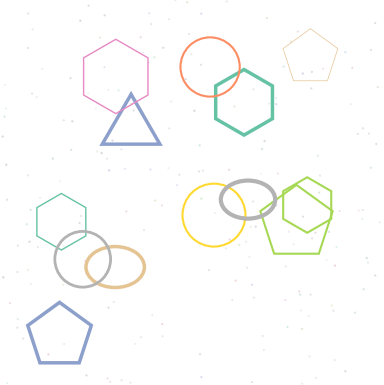[{"shape": "hexagon", "thickness": 1, "radius": 0.37, "center": [0.159, 0.424]}, {"shape": "hexagon", "thickness": 2.5, "radius": 0.43, "center": [0.634, 0.734]}, {"shape": "circle", "thickness": 1.5, "radius": 0.38, "center": [0.546, 0.826]}, {"shape": "triangle", "thickness": 2.5, "radius": 0.43, "center": [0.34, 0.669]}, {"shape": "pentagon", "thickness": 2.5, "radius": 0.43, "center": [0.155, 0.128]}, {"shape": "hexagon", "thickness": 1, "radius": 0.48, "center": [0.301, 0.801]}, {"shape": "pentagon", "thickness": 1.5, "radius": 0.49, "center": [0.77, 0.421]}, {"shape": "hexagon", "thickness": 1.5, "radius": 0.36, "center": [0.798, 0.467]}, {"shape": "circle", "thickness": 1.5, "radius": 0.41, "center": [0.556, 0.441]}, {"shape": "pentagon", "thickness": 0.5, "radius": 0.37, "center": [0.806, 0.851]}, {"shape": "oval", "thickness": 2.5, "radius": 0.38, "center": [0.299, 0.306]}, {"shape": "oval", "thickness": 3, "radius": 0.35, "center": [0.644, 0.482]}, {"shape": "circle", "thickness": 2, "radius": 0.36, "center": [0.215, 0.327]}]